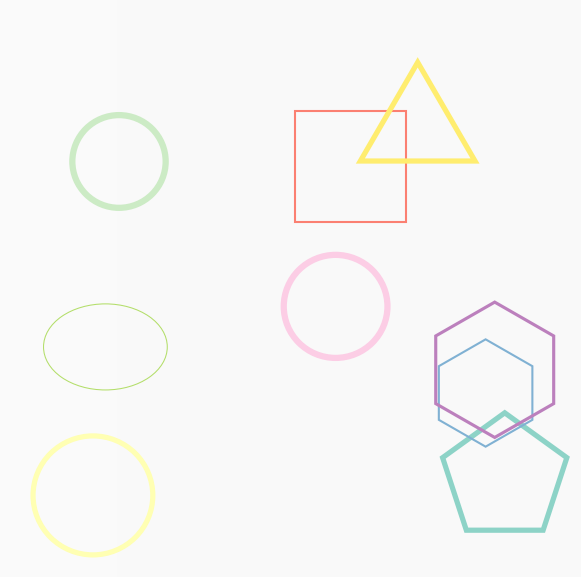[{"shape": "pentagon", "thickness": 2.5, "radius": 0.56, "center": [0.868, 0.172]}, {"shape": "circle", "thickness": 2.5, "radius": 0.52, "center": [0.16, 0.141]}, {"shape": "square", "thickness": 1, "radius": 0.48, "center": [0.603, 0.712]}, {"shape": "hexagon", "thickness": 1, "radius": 0.46, "center": [0.835, 0.319]}, {"shape": "oval", "thickness": 0.5, "radius": 0.53, "center": [0.181, 0.398]}, {"shape": "circle", "thickness": 3, "radius": 0.45, "center": [0.577, 0.469]}, {"shape": "hexagon", "thickness": 1.5, "radius": 0.59, "center": [0.851, 0.359]}, {"shape": "circle", "thickness": 3, "radius": 0.4, "center": [0.205, 0.72]}, {"shape": "triangle", "thickness": 2.5, "radius": 0.57, "center": [0.719, 0.777]}]